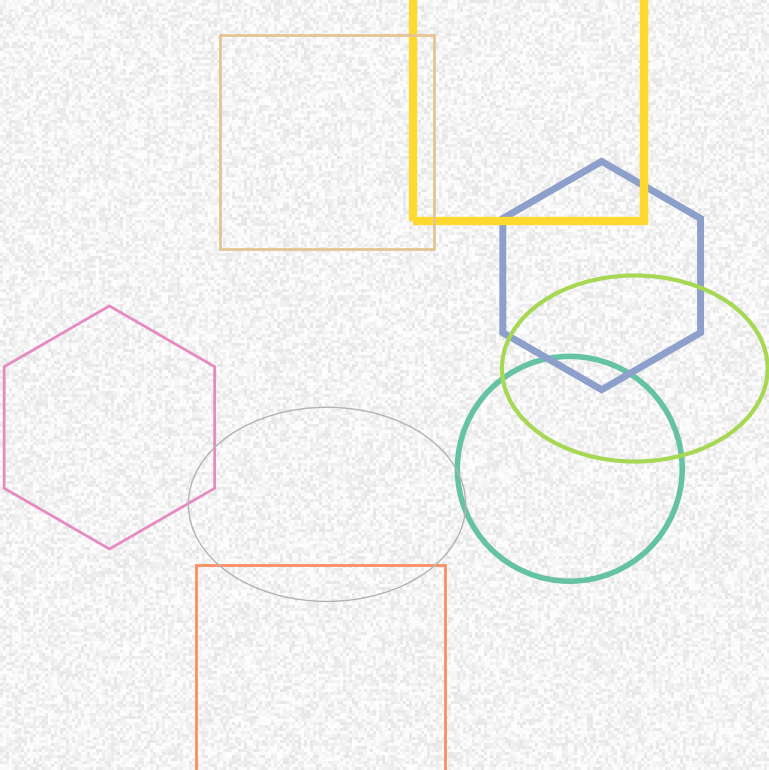[{"shape": "circle", "thickness": 2, "radius": 0.73, "center": [0.74, 0.391]}, {"shape": "square", "thickness": 1, "radius": 0.81, "center": [0.416, 0.105]}, {"shape": "hexagon", "thickness": 2.5, "radius": 0.74, "center": [0.781, 0.642]}, {"shape": "hexagon", "thickness": 1, "radius": 0.79, "center": [0.142, 0.445]}, {"shape": "oval", "thickness": 1.5, "radius": 0.86, "center": [0.824, 0.521]}, {"shape": "square", "thickness": 3, "radius": 0.75, "center": [0.687, 0.863]}, {"shape": "square", "thickness": 1, "radius": 0.69, "center": [0.425, 0.816]}, {"shape": "oval", "thickness": 0.5, "radius": 0.9, "center": [0.425, 0.345]}]